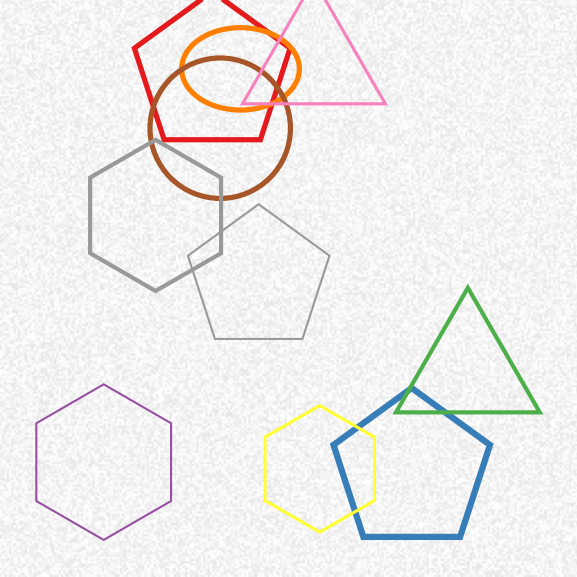[{"shape": "pentagon", "thickness": 2.5, "radius": 0.71, "center": [0.368, 0.872]}, {"shape": "pentagon", "thickness": 3, "radius": 0.71, "center": [0.713, 0.185]}, {"shape": "triangle", "thickness": 2, "radius": 0.72, "center": [0.81, 0.357]}, {"shape": "hexagon", "thickness": 1, "radius": 0.67, "center": [0.18, 0.199]}, {"shape": "oval", "thickness": 2.5, "radius": 0.51, "center": [0.416, 0.88]}, {"shape": "hexagon", "thickness": 1.5, "radius": 0.55, "center": [0.554, 0.187]}, {"shape": "circle", "thickness": 2.5, "radius": 0.61, "center": [0.381, 0.777]}, {"shape": "triangle", "thickness": 1.5, "radius": 0.71, "center": [0.544, 0.891]}, {"shape": "pentagon", "thickness": 1, "radius": 0.64, "center": [0.448, 0.517]}, {"shape": "hexagon", "thickness": 2, "radius": 0.65, "center": [0.269, 0.626]}]